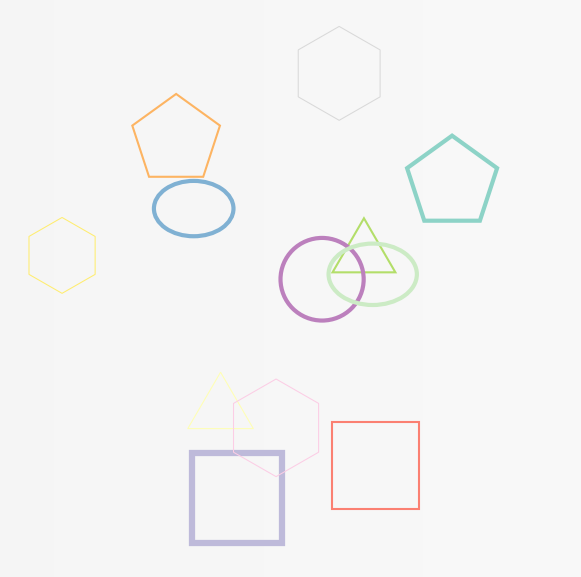[{"shape": "pentagon", "thickness": 2, "radius": 0.41, "center": [0.778, 0.683]}, {"shape": "triangle", "thickness": 0.5, "radius": 0.33, "center": [0.379, 0.289]}, {"shape": "square", "thickness": 3, "radius": 0.39, "center": [0.408, 0.137]}, {"shape": "square", "thickness": 1, "radius": 0.38, "center": [0.646, 0.193]}, {"shape": "oval", "thickness": 2, "radius": 0.34, "center": [0.333, 0.638]}, {"shape": "pentagon", "thickness": 1, "radius": 0.4, "center": [0.303, 0.757]}, {"shape": "triangle", "thickness": 1, "radius": 0.31, "center": [0.626, 0.559]}, {"shape": "hexagon", "thickness": 0.5, "radius": 0.42, "center": [0.475, 0.258]}, {"shape": "hexagon", "thickness": 0.5, "radius": 0.41, "center": [0.584, 0.872]}, {"shape": "circle", "thickness": 2, "radius": 0.36, "center": [0.554, 0.516]}, {"shape": "oval", "thickness": 2, "radius": 0.38, "center": [0.641, 0.524]}, {"shape": "hexagon", "thickness": 0.5, "radius": 0.33, "center": [0.107, 0.557]}]